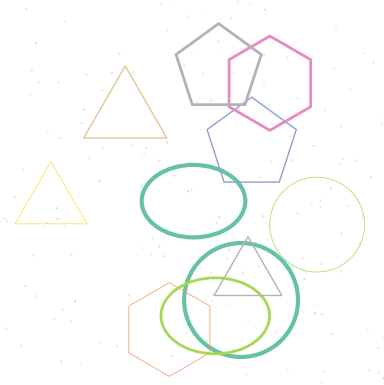[{"shape": "oval", "thickness": 3, "radius": 0.67, "center": [0.503, 0.478]}, {"shape": "circle", "thickness": 3, "radius": 0.74, "center": [0.626, 0.221]}, {"shape": "hexagon", "thickness": 0.5, "radius": 0.61, "center": [0.44, 0.144]}, {"shape": "pentagon", "thickness": 1, "radius": 0.61, "center": [0.654, 0.626]}, {"shape": "hexagon", "thickness": 2, "radius": 0.61, "center": [0.701, 0.784]}, {"shape": "oval", "thickness": 2, "radius": 0.7, "center": [0.559, 0.18]}, {"shape": "circle", "thickness": 0.5, "radius": 0.62, "center": [0.824, 0.417]}, {"shape": "triangle", "thickness": 0.5, "radius": 0.54, "center": [0.132, 0.473]}, {"shape": "triangle", "thickness": 1, "radius": 0.62, "center": [0.325, 0.704]}, {"shape": "pentagon", "thickness": 2, "radius": 0.58, "center": [0.568, 0.822]}, {"shape": "triangle", "thickness": 1, "radius": 0.51, "center": [0.644, 0.283]}]